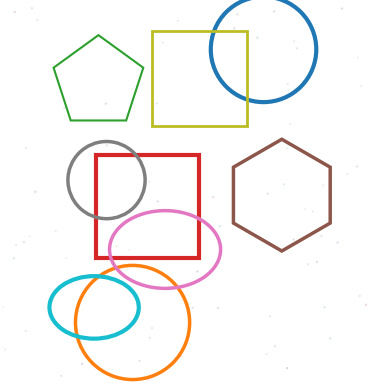[{"shape": "circle", "thickness": 3, "radius": 0.68, "center": [0.684, 0.872]}, {"shape": "circle", "thickness": 2.5, "radius": 0.74, "center": [0.344, 0.162]}, {"shape": "pentagon", "thickness": 1.5, "radius": 0.61, "center": [0.256, 0.786]}, {"shape": "square", "thickness": 3, "radius": 0.67, "center": [0.383, 0.464]}, {"shape": "hexagon", "thickness": 2.5, "radius": 0.73, "center": [0.732, 0.493]}, {"shape": "oval", "thickness": 2.5, "radius": 0.72, "center": [0.429, 0.352]}, {"shape": "circle", "thickness": 2.5, "radius": 0.5, "center": [0.277, 0.532]}, {"shape": "square", "thickness": 2, "radius": 0.62, "center": [0.519, 0.797]}, {"shape": "oval", "thickness": 3, "radius": 0.58, "center": [0.244, 0.202]}]